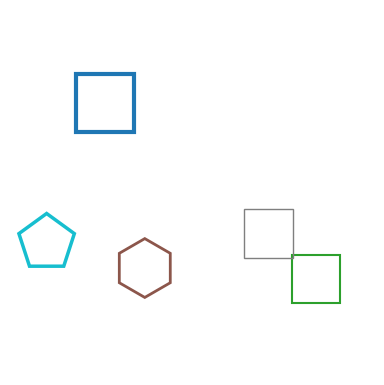[{"shape": "square", "thickness": 3, "radius": 0.37, "center": [0.273, 0.733]}, {"shape": "square", "thickness": 1.5, "radius": 0.31, "center": [0.821, 0.276]}, {"shape": "hexagon", "thickness": 2, "radius": 0.38, "center": [0.376, 0.304]}, {"shape": "square", "thickness": 1, "radius": 0.32, "center": [0.698, 0.394]}, {"shape": "pentagon", "thickness": 2.5, "radius": 0.38, "center": [0.121, 0.37]}]